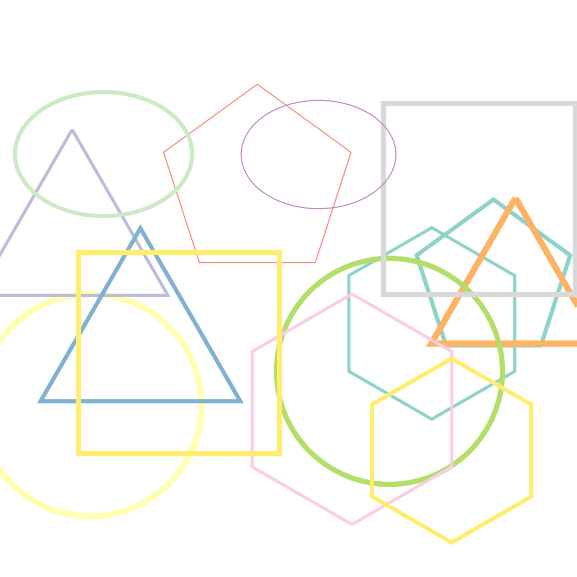[{"shape": "pentagon", "thickness": 2, "radius": 0.7, "center": [0.854, 0.514]}, {"shape": "hexagon", "thickness": 1.5, "radius": 0.83, "center": [0.748, 0.439]}, {"shape": "circle", "thickness": 3, "radius": 0.96, "center": [0.156, 0.297]}, {"shape": "triangle", "thickness": 1.5, "radius": 0.96, "center": [0.125, 0.583]}, {"shape": "pentagon", "thickness": 0.5, "radius": 0.85, "center": [0.446, 0.683]}, {"shape": "triangle", "thickness": 2, "radius": 1.0, "center": [0.243, 0.404]}, {"shape": "triangle", "thickness": 3, "radius": 0.84, "center": [0.892, 0.488]}, {"shape": "circle", "thickness": 2.5, "radius": 0.98, "center": [0.674, 0.356]}, {"shape": "hexagon", "thickness": 1.5, "radius": 1.0, "center": [0.609, 0.291]}, {"shape": "square", "thickness": 2.5, "radius": 0.83, "center": [0.829, 0.656]}, {"shape": "oval", "thickness": 0.5, "radius": 0.67, "center": [0.552, 0.732]}, {"shape": "oval", "thickness": 2, "radius": 0.77, "center": [0.179, 0.732]}, {"shape": "square", "thickness": 2.5, "radius": 0.87, "center": [0.309, 0.389]}, {"shape": "hexagon", "thickness": 2, "radius": 0.8, "center": [0.782, 0.219]}]